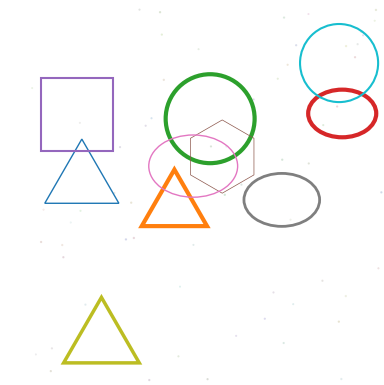[{"shape": "triangle", "thickness": 1, "radius": 0.56, "center": [0.213, 0.528]}, {"shape": "triangle", "thickness": 3, "radius": 0.49, "center": [0.453, 0.462]}, {"shape": "circle", "thickness": 3, "radius": 0.58, "center": [0.546, 0.692]}, {"shape": "oval", "thickness": 3, "radius": 0.44, "center": [0.889, 0.705]}, {"shape": "square", "thickness": 1.5, "radius": 0.47, "center": [0.2, 0.702]}, {"shape": "hexagon", "thickness": 0.5, "radius": 0.48, "center": [0.577, 0.593]}, {"shape": "oval", "thickness": 1, "radius": 0.58, "center": [0.502, 0.569]}, {"shape": "oval", "thickness": 2, "radius": 0.49, "center": [0.732, 0.481]}, {"shape": "triangle", "thickness": 2.5, "radius": 0.57, "center": [0.263, 0.114]}, {"shape": "circle", "thickness": 1.5, "radius": 0.51, "center": [0.881, 0.836]}]